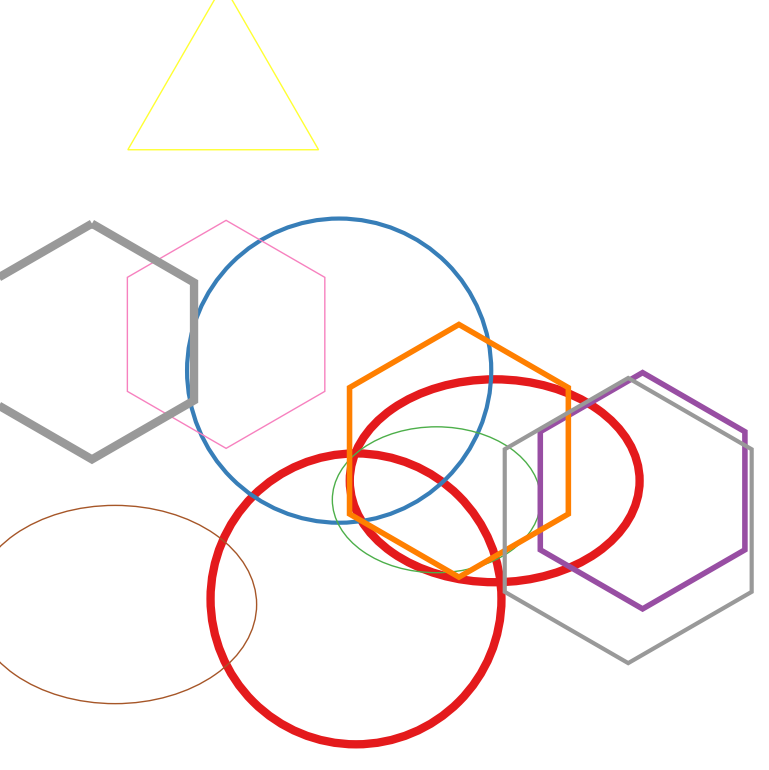[{"shape": "circle", "thickness": 3, "radius": 0.94, "center": [0.462, 0.222]}, {"shape": "oval", "thickness": 3, "radius": 0.94, "center": [0.642, 0.376]}, {"shape": "circle", "thickness": 1.5, "radius": 0.99, "center": [0.44, 0.519]}, {"shape": "oval", "thickness": 0.5, "radius": 0.68, "center": [0.567, 0.351]}, {"shape": "hexagon", "thickness": 2, "radius": 0.77, "center": [0.835, 0.363]}, {"shape": "hexagon", "thickness": 2, "radius": 0.82, "center": [0.596, 0.415]}, {"shape": "triangle", "thickness": 0.5, "radius": 0.72, "center": [0.29, 0.877]}, {"shape": "oval", "thickness": 0.5, "radius": 0.92, "center": [0.149, 0.215]}, {"shape": "hexagon", "thickness": 0.5, "radius": 0.74, "center": [0.294, 0.566]}, {"shape": "hexagon", "thickness": 1.5, "radius": 0.93, "center": [0.816, 0.324]}, {"shape": "hexagon", "thickness": 3, "radius": 0.77, "center": [0.119, 0.556]}]